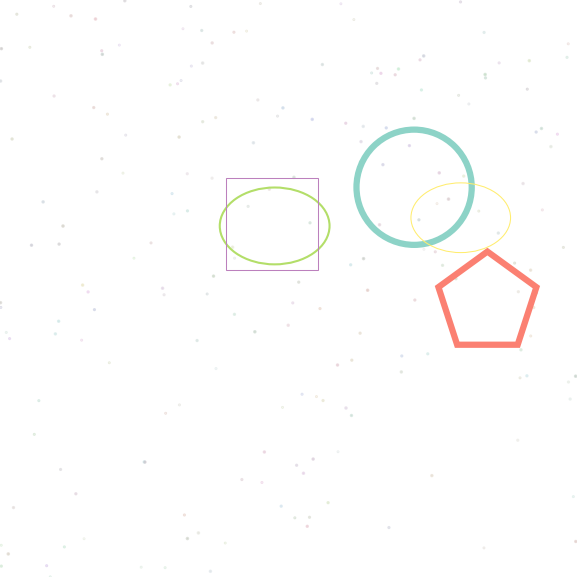[{"shape": "circle", "thickness": 3, "radius": 0.5, "center": [0.717, 0.675]}, {"shape": "pentagon", "thickness": 3, "radius": 0.45, "center": [0.844, 0.474]}, {"shape": "oval", "thickness": 1, "radius": 0.48, "center": [0.476, 0.608]}, {"shape": "square", "thickness": 0.5, "radius": 0.4, "center": [0.472, 0.612]}, {"shape": "oval", "thickness": 0.5, "radius": 0.43, "center": [0.798, 0.622]}]